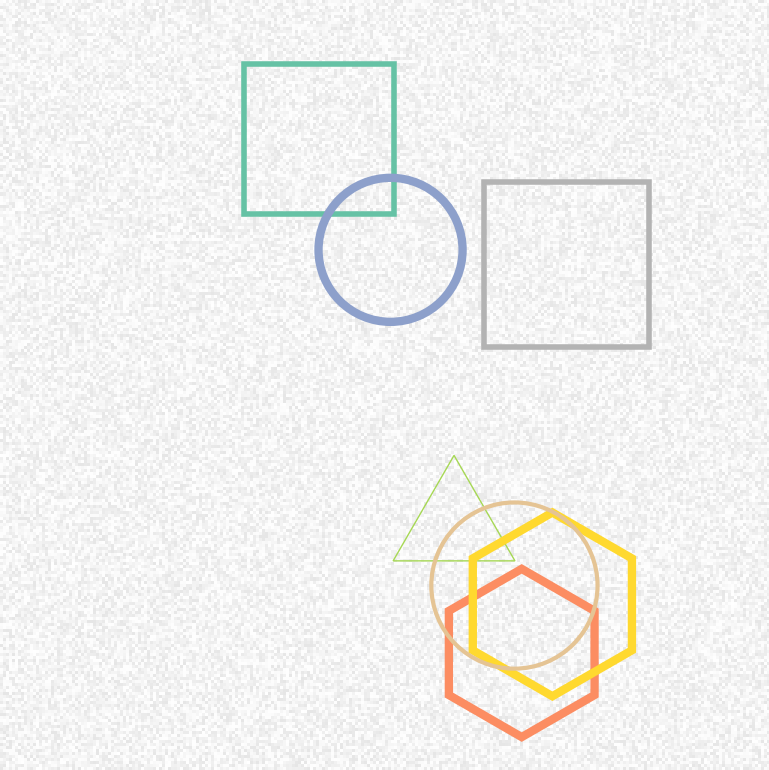[{"shape": "square", "thickness": 2, "radius": 0.49, "center": [0.414, 0.82]}, {"shape": "hexagon", "thickness": 3, "radius": 0.55, "center": [0.678, 0.152]}, {"shape": "circle", "thickness": 3, "radius": 0.47, "center": [0.507, 0.676]}, {"shape": "triangle", "thickness": 0.5, "radius": 0.46, "center": [0.59, 0.317]}, {"shape": "hexagon", "thickness": 3, "radius": 0.6, "center": [0.717, 0.215]}, {"shape": "circle", "thickness": 1.5, "radius": 0.54, "center": [0.668, 0.24]}, {"shape": "square", "thickness": 2, "radius": 0.54, "center": [0.735, 0.657]}]